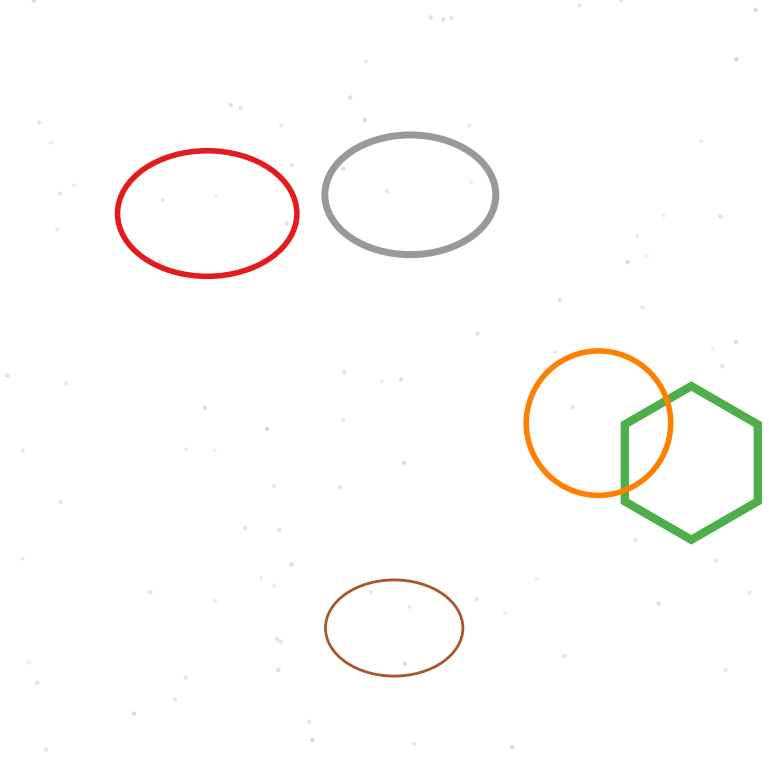[{"shape": "oval", "thickness": 2, "radius": 0.58, "center": [0.269, 0.723]}, {"shape": "hexagon", "thickness": 3, "radius": 0.5, "center": [0.898, 0.399]}, {"shape": "circle", "thickness": 2, "radius": 0.47, "center": [0.777, 0.45]}, {"shape": "oval", "thickness": 1, "radius": 0.45, "center": [0.512, 0.184]}, {"shape": "oval", "thickness": 2.5, "radius": 0.56, "center": [0.533, 0.747]}]